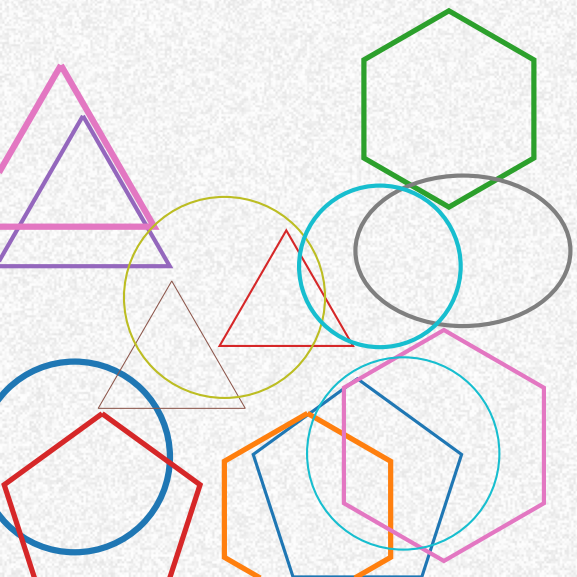[{"shape": "circle", "thickness": 3, "radius": 0.83, "center": [0.129, 0.208]}, {"shape": "pentagon", "thickness": 1.5, "radius": 0.95, "center": [0.619, 0.154]}, {"shape": "hexagon", "thickness": 2.5, "radius": 0.83, "center": [0.532, 0.117]}, {"shape": "hexagon", "thickness": 2.5, "radius": 0.85, "center": [0.777, 0.81]}, {"shape": "triangle", "thickness": 1, "radius": 0.67, "center": [0.496, 0.467]}, {"shape": "pentagon", "thickness": 2.5, "radius": 0.89, "center": [0.177, 0.105]}, {"shape": "triangle", "thickness": 2, "radius": 0.87, "center": [0.144, 0.625]}, {"shape": "triangle", "thickness": 0.5, "radius": 0.74, "center": [0.297, 0.366]}, {"shape": "hexagon", "thickness": 2, "radius": 1.0, "center": [0.769, 0.228]}, {"shape": "triangle", "thickness": 3, "radius": 0.93, "center": [0.106, 0.7]}, {"shape": "oval", "thickness": 2, "radius": 0.93, "center": [0.802, 0.565]}, {"shape": "circle", "thickness": 1, "radius": 0.87, "center": [0.389, 0.484]}, {"shape": "circle", "thickness": 1, "radius": 0.83, "center": [0.698, 0.214]}, {"shape": "circle", "thickness": 2, "radius": 0.7, "center": [0.658, 0.538]}]